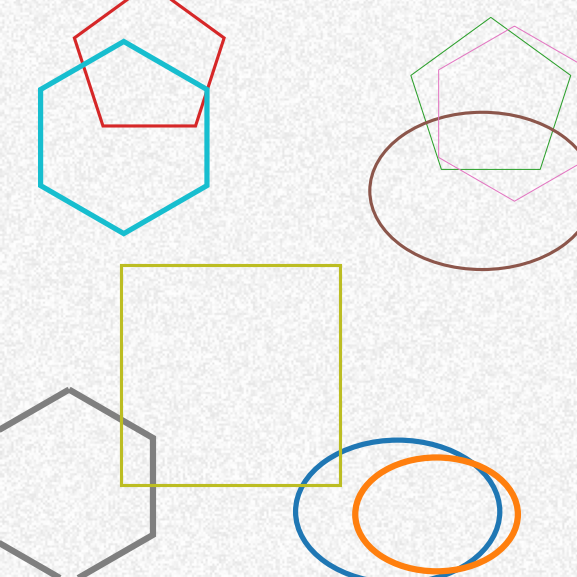[{"shape": "oval", "thickness": 2.5, "radius": 0.88, "center": [0.689, 0.113]}, {"shape": "oval", "thickness": 3, "radius": 0.7, "center": [0.756, 0.108]}, {"shape": "pentagon", "thickness": 0.5, "radius": 0.73, "center": [0.85, 0.824]}, {"shape": "pentagon", "thickness": 1.5, "radius": 0.68, "center": [0.258, 0.891]}, {"shape": "oval", "thickness": 1.5, "radius": 0.97, "center": [0.835, 0.669]}, {"shape": "hexagon", "thickness": 0.5, "radius": 0.76, "center": [0.891, 0.802]}, {"shape": "hexagon", "thickness": 3, "radius": 0.84, "center": [0.12, 0.157]}, {"shape": "square", "thickness": 1.5, "radius": 0.95, "center": [0.399, 0.35]}, {"shape": "hexagon", "thickness": 2.5, "radius": 0.83, "center": [0.214, 0.761]}]